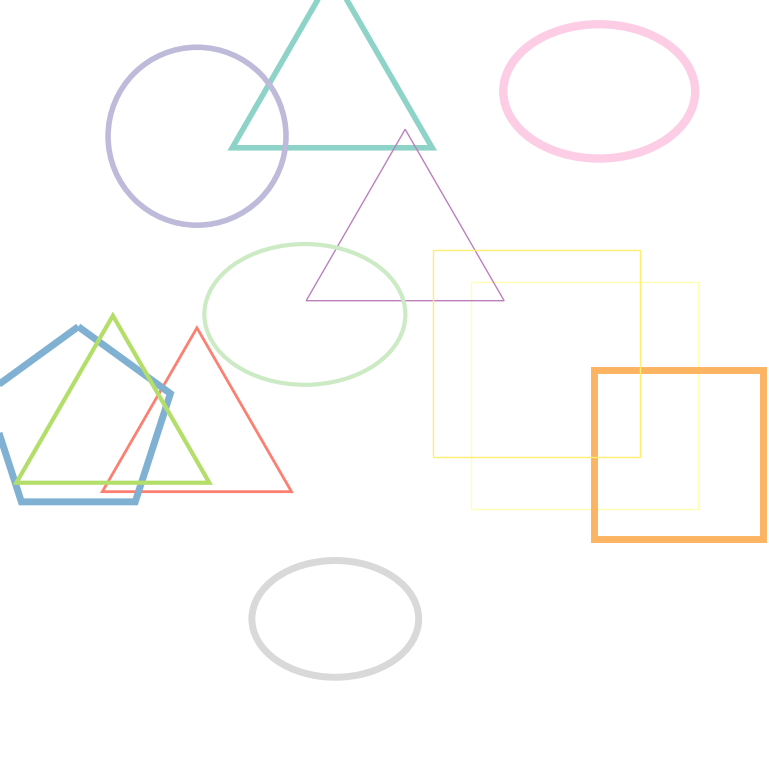[{"shape": "triangle", "thickness": 2, "radius": 0.75, "center": [0.431, 0.883]}, {"shape": "square", "thickness": 0.5, "radius": 0.74, "center": [0.759, 0.486]}, {"shape": "circle", "thickness": 2, "radius": 0.58, "center": [0.256, 0.823]}, {"shape": "triangle", "thickness": 1, "radius": 0.71, "center": [0.256, 0.432]}, {"shape": "pentagon", "thickness": 2.5, "radius": 0.63, "center": [0.102, 0.45]}, {"shape": "square", "thickness": 2.5, "radius": 0.55, "center": [0.881, 0.41]}, {"shape": "triangle", "thickness": 1.5, "radius": 0.72, "center": [0.147, 0.445]}, {"shape": "oval", "thickness": 3, "radius": 0.62, "center": [0.778, 0.881]}, {"shape": "oval", "thickness": 2.5, "radius": 0.54, "center": [0.435, 0.196]}, {"shape": "triangle", "thickness": 0.5, "radius": 0.74, "center": [0.526, 0.684]}, {"shape": "oval", "thickness": 1.5, "radius": 0.65, "center": [0.396, 0.592]}, {"shape": "square", "thickness": 0.5, "radius": 0.67, "center": [0.697, 0.541]}]